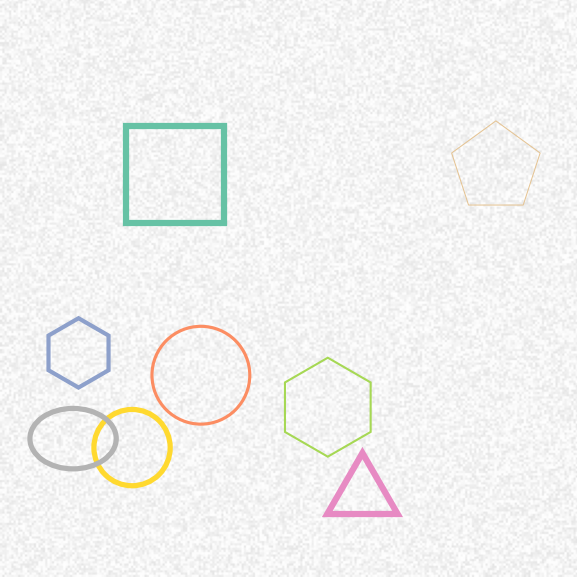[{"shape": "square", "thickness": 3, "radius": 0.42, "center": [0.303, 0.697]}, {"shape": "circle", "thickness": 1.5, "radius": 0.42, "center": [0.348, 0.349]}, {"shape": "hexagon", "thickness": 2, "radius": 0.3, "center": [0.136, 0.388]}, {"shape": "triangle", "thickness": 3, "radius": 0.35, "center": [0.628, 0.144]}, {"shape": "hexagon", "thickness": 1, "radius": 0.43, "center": [0.568, 0.294]}, {"shape": "circle", "thickness": 2.5, "radius": 0.33, "center": [0.229, 0.224]}, {"shape": "pentagon", "thickness": 0.5, "radius": 0.4, "center": [0.859, 0.709]}, {"shape": "oval", "thickness": 2.5, "radius": 0.37, "center": [0.127, 0.24]}]